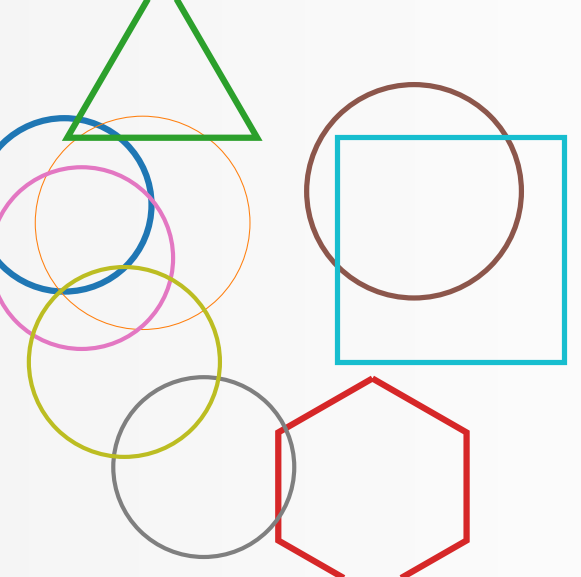[{"shape": "circle", "thickness": 3, "radius": 0.75, "center": [0.111, 0.644]}, {"shape": "circle", "thickness": 0.5, "radius": 0.92, "center": [0.245, 0.613]}, {"shape": "triangle", "thickness": 3, "radius": 0.94, "center": [0.279, 0.855]}, {"shape": "hexagon", "thickness": 3, "radius": 0.94, "center": [0.641, 0.157]}, {"shape": "circle", "thickness": 2.5, "radius": 0.92, "center": [0.712, 0.668]}, {"shape": "circle", "thickness": 2, "radius": 0.79, "center": [0.14, 0.552]}, {"shape": "circle", "thickness": 2, "radius": 0.78, "center": [0.351, 0.19]}, {"shape": "circle", "thickness": 2, "radius": 0.82, "center": [0.214, 0.372]}, {"shape": "square", "thickness": 2.5, "radius": 0.98, "center": [0.775, 0.567]}]